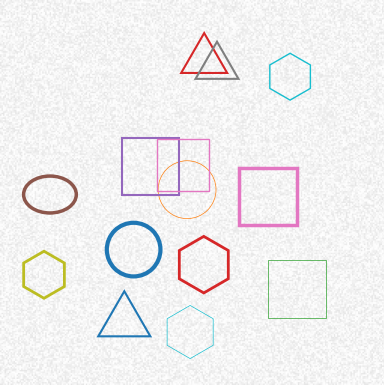[{"shape": "circle", "thickness": 3, "radius": 0.35, "center": [0.347, 0.352]}, {"shape": "triangle", "thickness": 1.5, "radius": 0.39, "center": [0.323, 0.165]}, {"shape": "circle", "thickness": 0.5, "radius": 0.38, "center": [0.486, 0.507]}, {"shape": "square", "thickness": 0.5, "radius": 0.38, "center": [0.772, 0.25]}, {"shape": "triangle", "thickness": 1.5, "radius": 0.35, "center": [0.53, 0.845]}, {"shape": "hexagon", "thickness": 2, "radius": 0.37, "center": [0.529, 0.313]}, {"shape": "square", "thickness": 1.5, "radius": 0.37, "center": [0.39, 0.567]}, {"shape": "oval", "thickness": 2.5, "radius": 0.34, "center": [0.13, 0.495]}, {"shape": "square", "thickness": 2.5, "radius": 0.37, "center": [0.696, 0.489]}, {"shape": "square", "thickness": 1, "radius": 0.33, "center": [0.476, 0.572]}, {"shape": "triangle", "thickness": 1.5, "radius": 0.32, "center": [0.564, 0.827]}, {"shape": "hexagon", "thickness": 2, "radius": 0.31, "center": [0.114, 0.286]}, {"shape": "hexagon", "thickness": 0.5, "radius": 0.35, "center": [0.494, 0.138]}, {"shape": "hexagon", "thickness": 1, "radius": 0.3, "center": [0.754, 0.801]}]